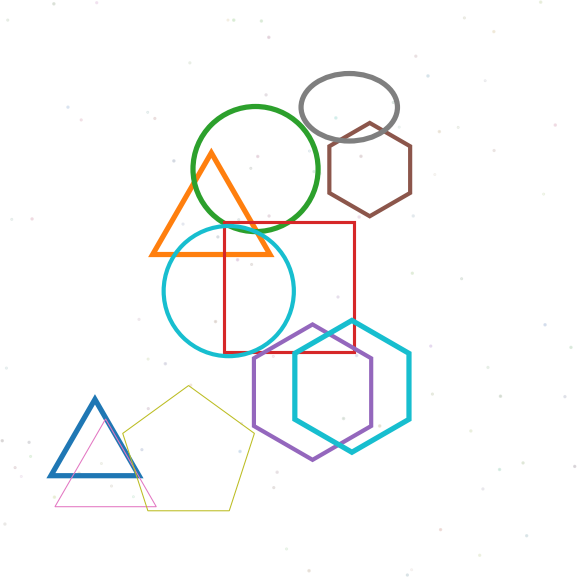[{"shape": "triangle", "thickness": 2.5, "radius": 0.44, "center": [0.164, 0.219]}, {"shape": "triangle", "thickness": 2.5, "radius": 0.59, "center": [0.366, 0.617]}, {"shape": "circle", "thickness": 2.5, "radius": 0.54, "center": [0.443, 0.706]}, {"shape": "square", "thickness": 1.5, "radius": 0.56, "center": [0.501, 0.502]}, {"shape": "hexagon", "thickness": 2, "radius": 0.59, "center": [0.541, 0.32]}, {"shape": "hexagon", "thickness": 2, "radius": 0.4, "center": [0.64, 0.705]}, {"shape": "triangle", "thickness": 0.5, "radius": 0.51, "center": [0.183, 0.172]}, {"shape": "oval", "thickness": 2.5, "radius": 0.42, "center": [0.605, 0.813]}, {"shape": "pentagon", "thickness": 0.5, "radius": 0.6, "center": [0.327, 0.212]}, {"shape": "circle", "thickness": 2, "radius": 0.56, "center": [0.396, 0.495]}, {"shape": "hexagon", "thickness": 2.5, "radius": 0.57, "center": [0.609, 0.33]}]